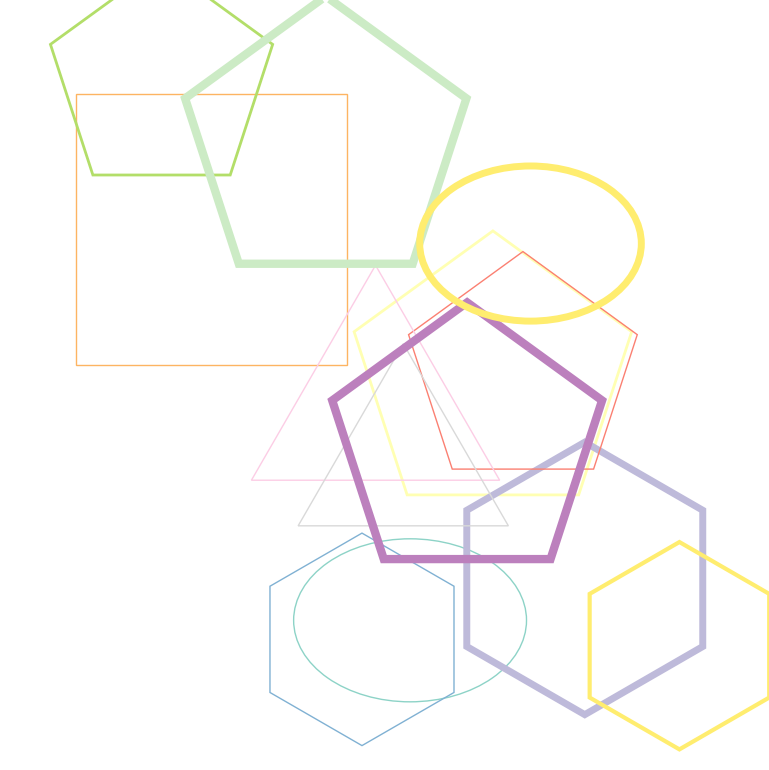[{"shape": "oval", "thickness": 0.5, "radius": 0.76, "center": [0.533, 0.194]}, {"shape": "pentagon", "thickness": 1, "radius": 0.95, "center": [0.64, 0.511]}, {"shape": "hexagon", "thickness": 2.5, "radius": 0.88, "center": [0.759, 0.249]}, {"shape": "pentagon", "thickness": 0.5, "radius": 0.78, "center": [0.679, 0.517]}, {"shape": "hexagon", "thickness": 0.5, "radius": 0.69, "center": [0.47, 0.17]}, {"shape": "square", "thickness": 0.5, "radius": 0.88, "center": [0.274, 0.701]}, {"shape": "pentagon", "thickness": 1, "radius": 0.76, "center": [0.21, 0.895]}, {"shape": "triangle", "thickness": 0.5, "radius": 0.93, "center": [0.488, 0.469]}, {"shape": "triangle", "thickness": 0.5, "radius": 0.79, "center": [0.524, 0.396]}, {"shape": "pentagon", "thickness": 3, "radius": 0.92, "center": [0.607, 0.423]}, {"shape": "pentagon", "thickness": 3, "radius": 0.96, "center": [0.423, 0.813]}, {"shape": "hexagon", "thickness": 1.5, "radius": 0.67, "center": [0.882, 0.161]}, {"shape": "oval", "thickness": 2.5, "radius": 0.72, "center": [0.689, 0.684]}]